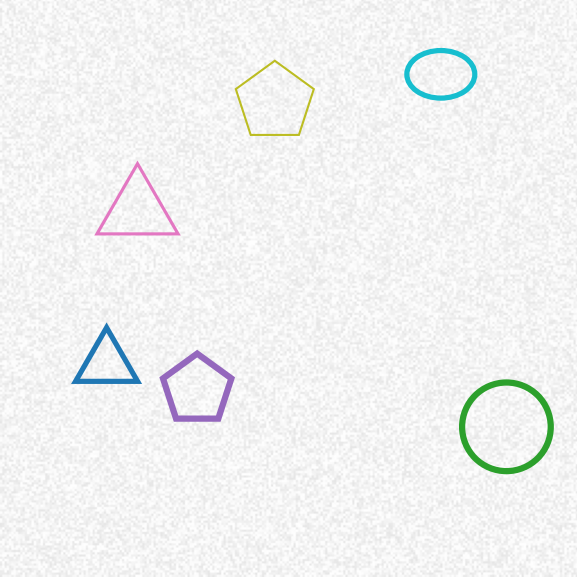[{"shape": "triangle", "thickness": 2.5, "radius": 0.31, "center": [0.185, 0.37]}, {"shape": "circle", "thickness": 3, "radius": 0.38, "center": [0.877, 0.26]}, {"shape": "pentagon", "thickness": 3, "radius": 0.31, "center": [0.341, 0.325]}, {"shape": "triangle", "thickness": 1.5, "radius": 0.41, "center": [0.238, 0.635]}, {"shape": "pentagon", "thickness": 1, "radius": 0.36, "center": [0.476, 0.823]}, {"shape": "oval", "thickness": 2.5, "radius": 0.29, "center": [0.763, 0.87]}]